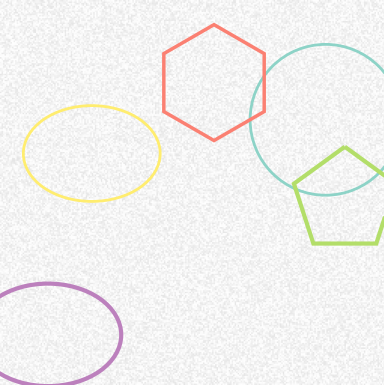[{"shape": "circle", "thickness": 2, "radius": 0.98, "center": [0.846, 0.689]}, {"shape": "hexagon", "thickness": 2.5, "radius": 0.75, "center": [0.556, 0.785]}, {"shape": "pentagon", "thickness": 3, "radius": 0.7, "center": [0.896, 0.48]}, {"shape": "oval", "thickness": 3, "radius": 0.95, "center": [0.125, 0.13]}, {"shape": "oval", "thickness": 2, "radius": 0.89, "center": [0.238, 0.601]}]